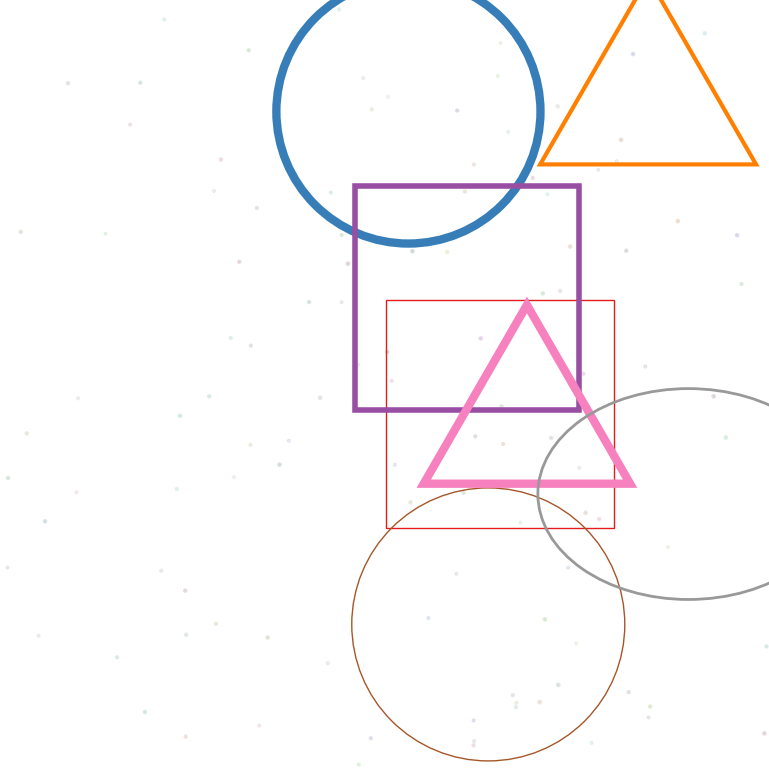[{"shape": "square", "thickness": 0.5, "radius": 0.74, "center": [0.649, 0.462]}, {"shape": "circle", "thickness": 3, "radius": 0.86, "center": [0.53, 0.855]}, {"shape": "square", "thickness": 2, "radius": 0.73, "center": [0.607, 0.613]}, {"shape": "triangle", "thickness": 1.5, "radius": 0.81, "center": [0.842, 0.867]}, {"shape": "circle", "thickness": 0.5, "radius": 0.89, "center": [0.634, 0.189]}, {"shape": "triangle", "thickness": 3, "radius": 0.77, "center": [0.684, 0.449]}, {"shape": "oval", "thickness": 1, "radius": 0.98, "center": [0.894, 0.358]}]